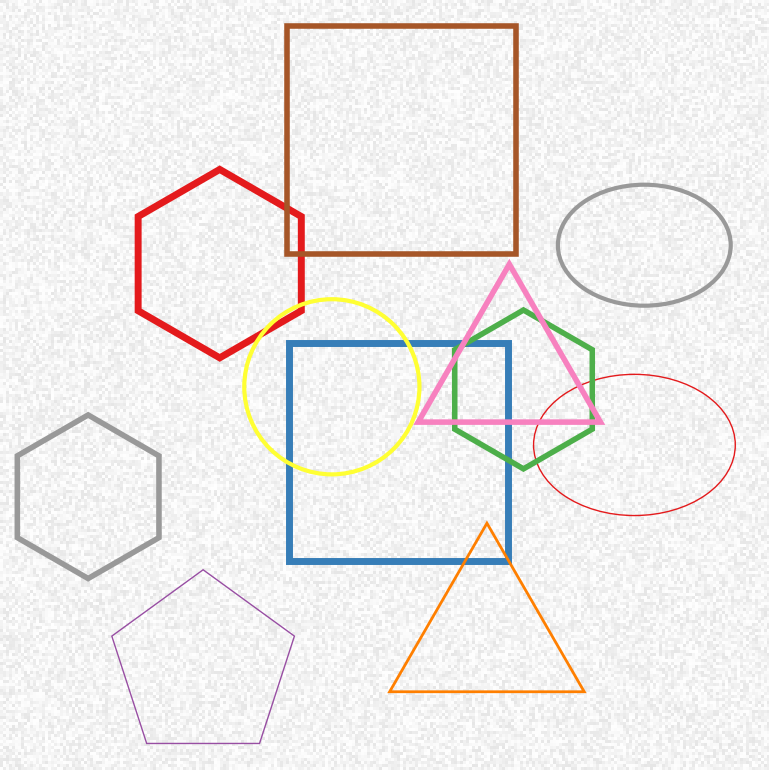[{"shape": "oval", "thickness": 0.5, "radius": 0.65, "center": [0.824, 0.422]}, {"shape": "hexagon", "thickness": 2.5, "radius": 0.61, "center": [0.285, 0.658]}, {"shape": "square", "thickness": 2.5, "radius": 0.71, "center": [0.517, 0.413]}, {"shape": "hexagon", "thickness": 2, "radius": 0.52, "center": [0.68, 0.494]}, {"shape": "pentagon", "thickness": 0.5, "radius": 0.62, "center": [0.264, 0.135]}, {"shape": "triangle", "thickness": 1, "radius": 0.73, "center": [0.632, 0.175]}, {"shape": "circle", "thickness": 1.5, "radius": 0.57, "center": [0.431, 0.498]}, {"shape": "square", "thickness": 2, "radius": 0.74, "center": [0.521, 0.818]}, {"shape": "triangle", "thickness": 2, "radius": 0.68, "center": [0.661, 0.52]}, {"shape": "oval", "thickness": 1.5, "radius": 0.56, "center": [0.837, 0.682]}, {"shape": "hexagon", "thickness": 2, "radius": 0.53, "center": [0.114, 0.355]}]